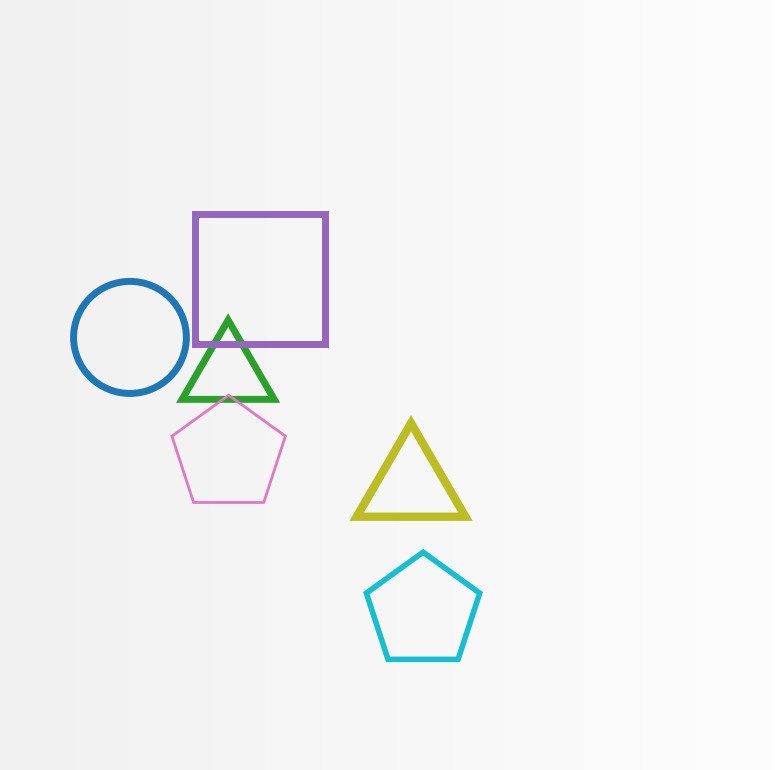[{"shape": "circle", "thickness": 2.5, "radius": 0.36, "center": [0.168, 0.562]}, {"shape": "triangle", "thickness": 2.5, "radius": 0.34, "center": [0.294, 0.516]}, {"shape": "square", "thickness": 2.5, "radius": 0.42, "center": [0.335, 0.638]}, {"shape": "pentagon", "thickness": 1, "radius": 0.38, "center": [0.295, 0.41]}, {"shape": "triangle", "thickness": 3, "radius": 0.4, "center": [0.53, 0.369]}, {"shape": "pentagon", "thickness": 2, "radius": 0.38, "center": [0.546, 0.206]}]